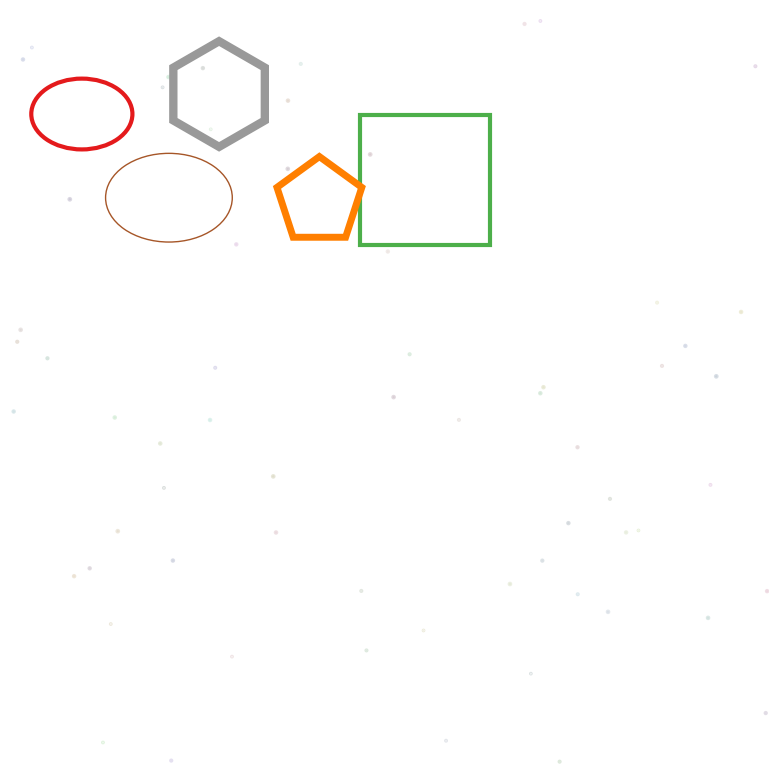[{"shape": "oval", "thickness": 1.5, "radius": 0.33, "center": [0.106, 0.852]}, {"shape": "square", "thickness": 1.5, "radius": 0.42, "center": [0.552, 0.766]}, {"shape": "pentagon", "thickness": 2.5, "radius": 0.29, "center": [0.415, 0.739]}, {"shape": "oval", "thickness": 0.5, "radius": 0.41, "center": [0.219, 0.743]}, {"shape": "hexagon", "thickness": 3, "radius": 0.34, "center": [0.285, 0.878]}]